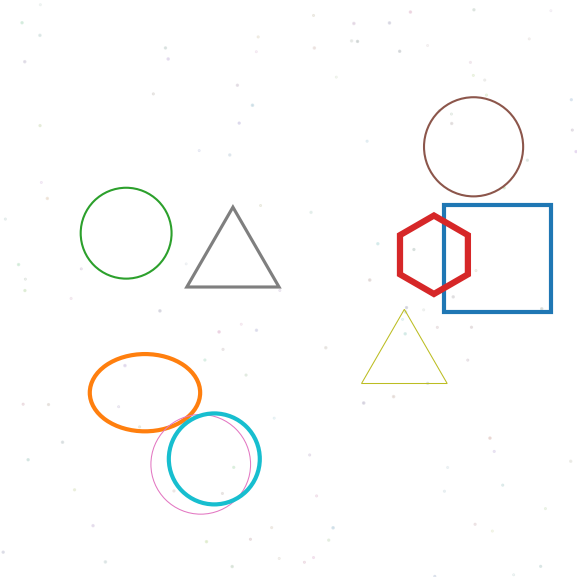[{"shape": "square", "thickness": 2, "radius": 0.46, "center": [0.861, 0.551]}, {"shape": "oval", "thickness": 2, "radius": 0.48, "center": [0.251, 0.319]}, {"shape": "circle", "thickness": 1, "radius": 0.39, "center": [0.218, 0.595]}, {"shape": "hexagon", "thickness": 3, "radius": 0.34, "center": [0.751, 0.558]}, {"shape": "circle", "thickness": 1, "radius": 0.43, "center": [0.82, 0.745]}, {"shape": "circle", "thickness": 0.5, "radius": 0.43, "center": [0.348, 0.195]}, {"shape": "triangle", "thickness": 1.5, "radius": 0.46, "center": [0.403, 0.548]}, {"shape": "triangle", "thickness": 0.5, "radius": 0.43, "center": [0.7, 0.378]}, {"shape": "circle", "thickness": 2, "radius": 0.39, "center": [0.371, 0.204]}]